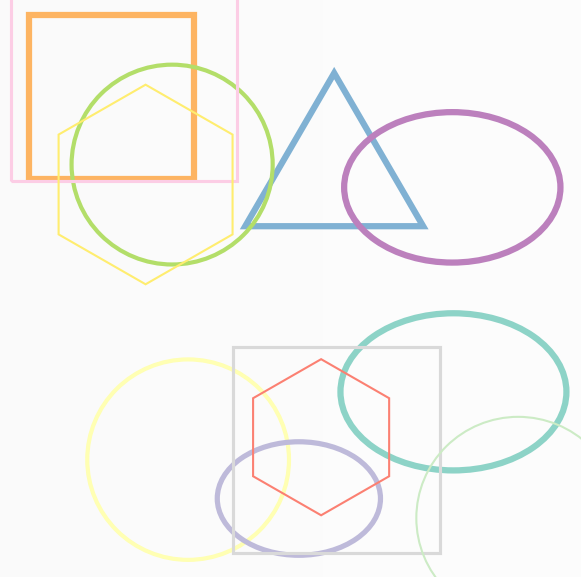[{"shape": "oval", "thickness": 3, "radius": 0.97, "center": [0.78, 0.321]}, {"shape": "circle", "thickness": 2, "radius": 0.87, "center": [0.324, 0.203]}, {"shape": "oval", "thickness": 2.5, "radius": 0.7, "center": [0.514, 0.136]}, {"shape": "hexagon", "thickness": 1, "radius": 0.68, "center": [0.552, 0.242]}, {"shape": "triangle", "thickness": 3, "radius": 0.88, "center": [0.575, 0.696]}, {"shape": "square", "thickness": 3, "radius": 0.71, "center": [0.191, 0.83]}, {"shape": "circle", "thickness": 2, "radius": 0.86, "center": [0.296, 0.714]}, {"shape": "square", "thickness": 1.5, "radius": 0.97, "center": [0.214, 0.88]}, {"shape": "square", "thickness": 1.5, "radius": 0.89, "center": [0.58, 0.22]}, {"shape": "oval", "thickness": 3, "radius": 0.93, "center": [0.778, 0.675]}, {"shape": "circle", "thickness": 1, "radius": 0.88, "center": [0.892, 0.102]}, {"shape": "hexagon", "thickness": 1, "radius": 0.86, "center": [0.25, 0.68]}]